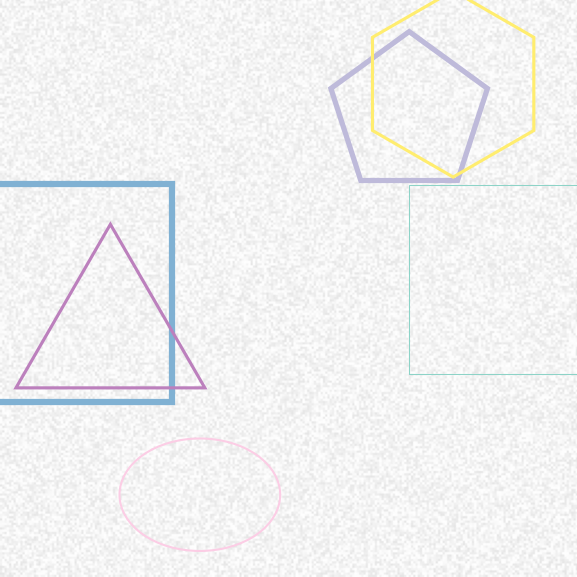[{"shape": "square", "thickness": 0.5, "radius": 0.82, "center": [0.872, 0.515]}, {"shape": "pentagon", "thickness": 2.5, "radius": 0.71, "center": [0.709, 0.802]}, {"shape": "square", "thickness": 3, "radius": 0.95, "center": [0.109, 0.492]}, {"shape": "oval", "thickness": 1, "radius": 0.7, "center": [0.346, 0.142]}, {"shape": "triangle", "thickness": 1.5, "radius": 0.94, "center": [0.191, 0.422]}, {"shape": "hexagon", "thickness": 1.5, "radius": 0.81, "center": [0.785, 0.854]}]